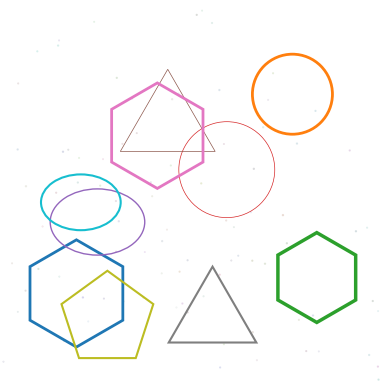[{"shape": "hexagon", "thickness": 2, "radius": 0.7, "center": [0.198, 0.238]}, {"shape": "circle", "thickness": 2, "radius": 0.52, "center": [0.76, 0.755]}, {"shape": "hexagon", "thickness": 2.5, "radius": 0.58, "center": [0.823, 0.279]}, {"shape": "circle", "thickness": 0.5, "radius": 0.62, "center": [0.589, 0.559]}, {"shape": "oval", "thickness": 1, "radius": 0.61, "center": [0.253, 0.423]}, {"shape": "triangle", "thickness": 0.5, "radius": 0.71, "center": [0.436, 0.678]}, {"shape": "hexagon", "thickness": 2, "radius": 0.69, "center": [0.409, 0.648]}, {"shape": "triangle", "thickness": 1.5, "radius": 0.66, "center": [0.552, 0.176]}, {"shape": "pentagon", "thickness": 1.5, "radius": 0.63, "center": [0.279, 0.171]}, {"shape": "oval", "thickness": 1.5, "radius": 0.52, "center": [0.21, 0.475]}]